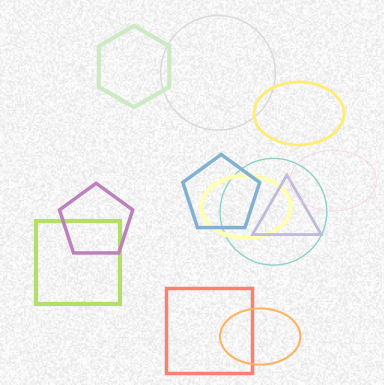[{"shape": "circle", "thickness": 1, "radius": 0.69, "center": [0.71, 0.45]}, {"shape": "oval", "thickness": 3, "radius": 0.58, "center": [0.639, 0.463]}, {"shape": "triangle", "thickness": 2, "radius": 0.51, "center": [0.745, 0.442]}, {"shape": "square", "thickness": 2.5, "radius": 0.56, "center": [0.543, 0.142]}, {"shape": "pentagon", "thickness": 2.5, "radius": 0.52, "center": [0.575, 0.494]}, {"shape": "oval", "thickness": 1.5, "radius": 0.52, "center": [0.676, 0.126]}, {"shape": "square", "thickness": 3, "radius": 0.54, "center": [0.202, 0.319]}, {"shape": "oval", "thickness": 0.5, "radius": 0.56, "center": [0.865, 0.531]}, {"shape": "circle", "thickness": 1, "radius": 0.74, "center": [0.566, 0.811]}, {"shape": "pentagon", "thickness": 2.5, "radius": 0.5, "center": [0.25, 0.424]}, {"shape": "hexagon", "thickness": 3, "radius": 0.53, "center": [0.348, 0.827]}, {"shape": "oval", "thickness": 2, "radius": 0.58, "center": [0.776, 0.705]}]